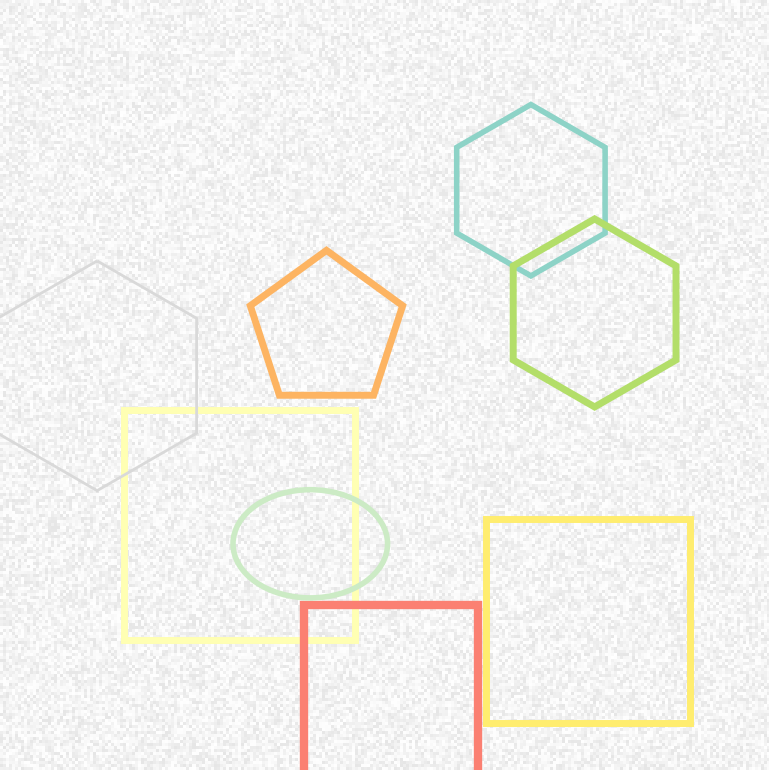[{"shape": "hexagon", "thickness": 2, "radius": 0.56, "center": [0.689, 0.753]}, {"shape": "square", "thickness": 2.5, "radius": 0.75, "center": [0.311, 0.318]}, {"shape": "square", "thickness": 3, "radius": 0.57, "center": [0.508, 0.101]}, {"shape": "pentagon", "thickness": 2.5, "radius": 0.52, "center": [0.424, 0.571]}, {"shape": "hexagon", "thickness": 2.5, "radius": 0.61, "center": [0.772, 0.594]}, {"shape": "hexagon", "thickness": 1, "radius": 0.75, "center": [0.126, 0.512]}, {"shape": "oval", "thickness": 2, "radius": 0.5, "center": [0.403, 0.294]}, {"shape": "square", "thickness": 2.5, "radius": 0.66, "center": [0.763, 0.193]}]